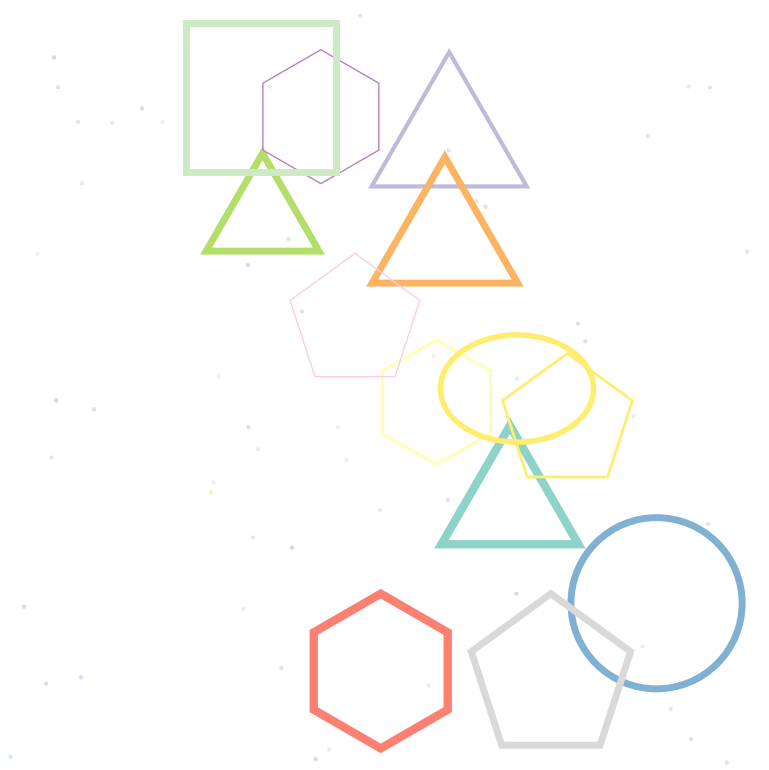[{"shape": "triangle", "thickness": 3, "radius": 0.51, "center": [0.662, 0.345]}, {"shape": "hexagon", "thickness": 1, "radius": 0.4, "center": [0.567, 0.478]}, {"shape": "triangle", "thickness": 1.5, "radius": 0.58, "center": [0.583, 0.816]}, {"shape": "hexagon", "thickness": 3, "radius": 0.5, "center": [0.494, 0.129]}, {"shape": "circle", "thickness": 2.5, "radius": 0.56, "center": [0.853, 0.217]}, {"shape": "triangle", "thickness": 2.5, "radius": 0.55, "center": [0.578, 0.687]}, {"shape": "triangle", "thickness": 2.5, "radius": 0.42, "center": [0.341, 0.716]}, {"shape": "pentagon", "thickness": 0.5, "radius": 0.44, "center": [0.461, 0.582]}, {"shape": "pentagon", "thickness": 2.5, "radius": 0.54, "center": [0.715, 0.12]}, {"shape": "hexagon", "thickness": 0.5, "radius": 0.43, "center": [0.417, 0.848]}, {"shape": "square", "thickness": 2.5, "radius": 0.49, "center": [0.339, 0.874]}, {"shape": "pentagon", "thickness": 1, "radius": 0.44, "center": [0.737, 0.452]}, {"shape": "oval", "thickness": 2, "radius": 0.5, "center": [0.671, 0.495]}]